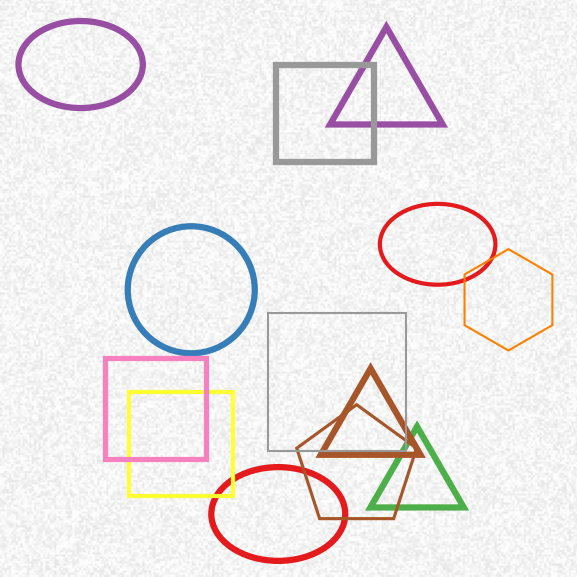[{"shape": "oval", "thickness": 2, "radius": 0.5, "center": [0.758, 0.576]}, {"shape": "oval", "thickness": 3, "radius": 0.58, "center": [0.482, 0.109]}, {"shape": "circle", "thickness": 3, "radius": 0.55, "center": [0.331, 0.497]}, {"shape": "triangle", "thickness": 3, "radius": 0.47, "center": [0.722, 0.167]}, {"shape": "triangle", "thickness": 3, "radius": 0.56, "center": [0.669, 0.84]}, {"shape": "oval", "thickness": 3, "radius": 0.54, "center": [0.14, 0.887]}, {"shape": "hexagon", "thickness": 1, "radius": 0.44, "center": [0.88, 0.48]}, {"shape": "square", "thickness": 2, "radius": 0.45, "center": [0.313, 0.231]}, {"shape": "triangle", "thickness": 3, "radius": 0.5, "center": [0.642, 0.261]}, {"shape": "pentagon", "thickness": 1.5, "radius": 0.55, "center": [0.618, 0.189]}, {"shape": "square", "thickness": 2.5, "radius": 0.44, "center": [0.269, 0.292]}, {"shape": "square", "thickness": 1, "radius": 0.6, "center": [0.583, 0.338]}, {"shape": "square", "thickness": 3, "radius": 0.42, "center": [0.563, 0.803]}]